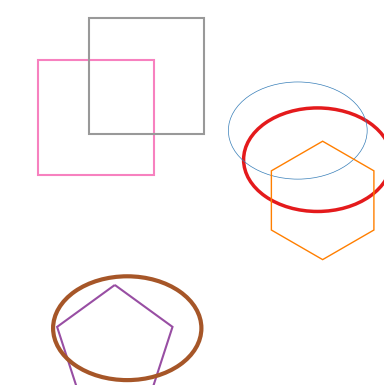[{"shape": "oval", "thickness": 2.5, "radius": 0.96, "center": [0.825, 0.585]}, {"shape": "oval", "thickness": 0.5, "radius": 0.9, "center": [0.773, 0.661]}, {"shape": "pentagon", "thickness": 1.5, "radius": 0.79, "center": [0.298, 0.102]}, {"shape": "hexagon", "thickness": 1, "radius": 0.77, "center": [0.838, 0.479]}, {"shape": "oval", "thickness": 3, "radius": 0.96, "center": [0.33, 0.148]}, {"shape": "square", "thickness": 1.5, "radius": 0.75, "center": [0.249, 0.695]}, {"shape": "square", "thickness": 1.5, "radius": 0.75, "center": [0.38, 0.803]}]